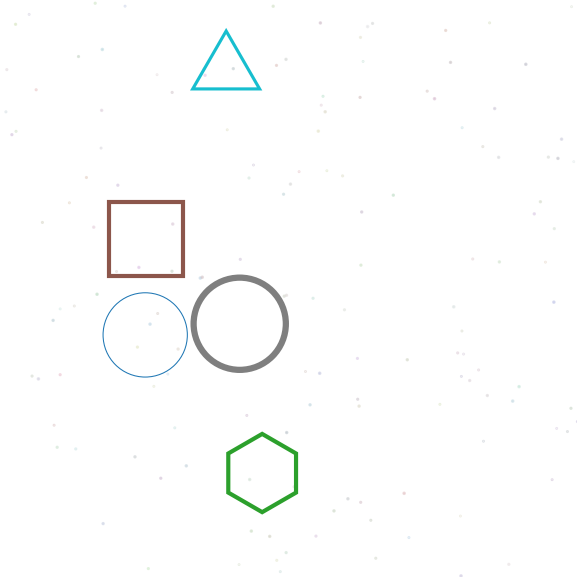[{"shape": "circle", "thickness": 0.5, "radius": 0.36, "center": [0.251, 0.419]}, {"shape": "hexagon", "thickness": 2, "radius": 0.34, "center": [0.454, 0.18]}, {"shape": "square", "thickness": 2, "radius": 0.32, "center": [0.252, 0.586]}, {"shape": "circle", "thickness": 3, "radius": 0.4, "center": [0.415, 0.439]}, {"shape": "triangle", "thickness": 1.5, "radius": 0.33, "center": [0.392, 0.879]}]